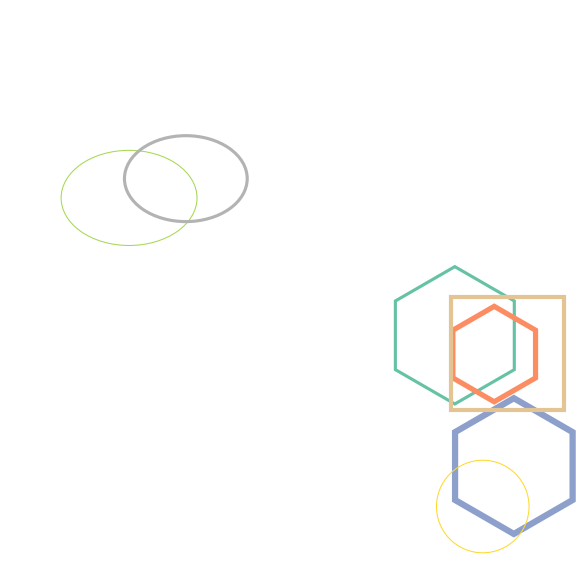[{"shape": "hexagon", "thickness": 1.5, "radius": 0.59, "center": [0.788, 0.419]}, {"shape": "hexagon", "thickness": 2.5, "radius": 0.41, "center": [0.856, 0.386]}, {"shape": "hexagon", "thickness": 3, "radius": 0.59, "center": [0.89, 0.192]}, {"shape": "oval", "thickness": 0.5, "radius": 0.59, "center": [0.223, 0.656]}, {"shape": "circle", "thickness": 0.5, "radius": 0.4, "center": [0.836, 0.122]}, {"shape": "square", "thickness": 2, "radius": 0.49, "center": [0.879, 0.387]}, {"shape": "oval", "thickness": 1.5, "radius": 0.53, "center": [0.322, 0.69]}]